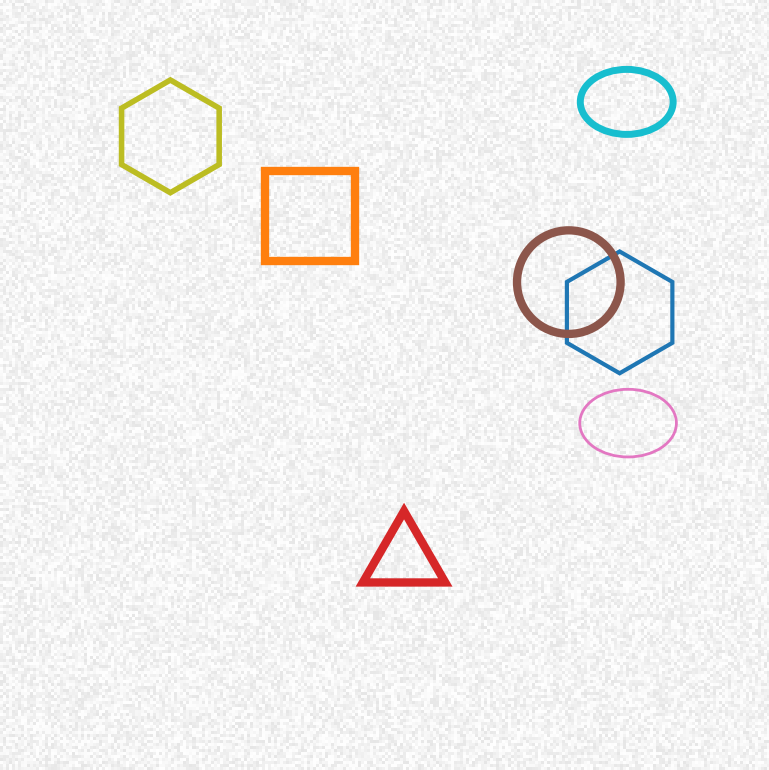[{"shape": "hexagon", "thickness": 1.5, "radius": 0.4, "center": [0.805, 0.594]}, {"shape": "square", "thickness": 3, "radius": 0.29, "center": [0.402, 0.72]}, {"shape": "triangle", "thickness": 3, "radius": 0.31, "center": [0.525, 0.274]}, {"shape": "circle", "thickness": 3, "radius": 0.34, "center": [0.739, 0.634]}, {"shape": "oval", "thickness": 1, "radius": 0.31, "center": [0.816, 0.45]}, {"shape": "hexagon", "thickness": 2, "radius": 0.37, "center": [0.221, 0.823]}, {"shape": "oval", "thickness": 2.5, "radius": 0.3, "center": [0.814, 0.868]}]